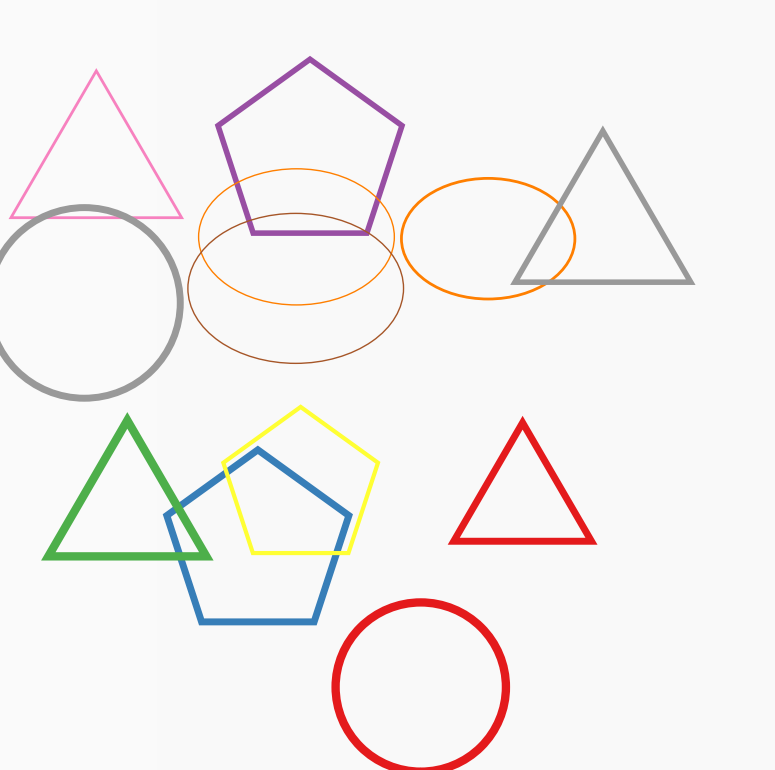[{"shape": "circle", "thickness": 3, "radius": 0.55, "center": [0.543, 0.108]}, {"shape": "triangle", "thickness": 2.5, "radius": 0.51, "center": [0.674, 0.348]}, {"shape": "pentagon", "thickness": 2.5, "radius": 0.62, "center": [0.333, 0.292]}, {"shape": "triangle", "thickness": 3, "radius": 0.59, "center": [0.164, 0.336]}, {"shape": "pentagon", "thickness": 2, "radius": 0.62, "center": [0.4, 0.798]}, {"shape": "oval", "thickness": 1, "radius": 0.56, "center": [0.63, 0.69]}, {"shape": "oval", "thickness": 0.5, "radius": 0.63, "center": [0.383, 0.692]}, {"shape": "pentagon", "thickness": 1.5, "radius": 0.52, "center": [0.388, 0.367]}, {"shape": "oval", "thickness": 0.5, "radius": 0.7, "center": [0.382, 0.625]}, {"shape": "triangle", "thickness": 1, "radius": 0.64, "center": [0.124, 0.781]}, {"shape": "circle", "thickness": 2.5, "radius": 0.62, "center": [0.109, 0.607]}, {"shape": "triangle", "thickness": 2, "radius": 0.65, "center": [0.778, 0.699]}]